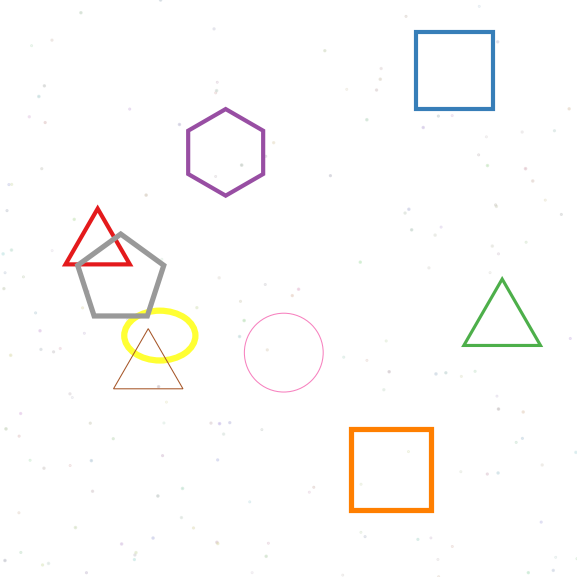[{"shape": "triangle", "thickness": 2, "radius": 0.32, "center": [0.169, 0.574]}, {"shape": "square", "thickness": 2, "radius": 0.33, "center": [0.788, 0.877]}, {"shape": "triangle", "thickness": 1.5, "radius": 0.38, "center": [0.87, 0.439]}, {"shape": "hexagon", "thickness": 2, "radius": 0.37, "center": [0.391, 0.735]}, {"shape": "square", "thickness": 2.5, "radius": 0.35, "center": [0.677, 0.186]}, {"shape": "oval", "thickness": 3, "radius": 0.31, "center": [0.277, 0.418]}, {"shape": "triangle", "thickness": 0.5, "radius": 0.35, "center": [0.257, 0.361]}, {"shape": "circle", "thickness": 0.5, "radius": 0.34, "center": [0.491, 0.389]}, {"shape": "pentagon", "thickness": 2.5, "radius": 0.39, "center": [0.209, 0.515]}]